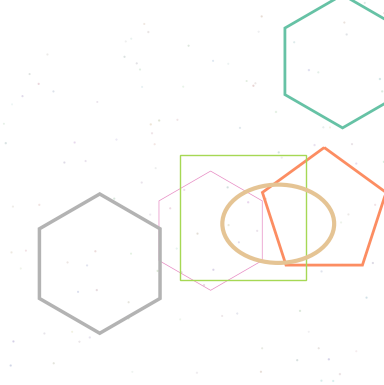[{"shape": "hexagon", "thickness": 2, "radius": 0.86, "center": [0.89, 0.841]}, {"shape": "pentagon", "thickness": 2, "radius": 0.84, "center": [0.842, 0.448]}, {"shape": "hexagon", "thickness": 0.5, "radius": 0.77, "center": [0.547, 0.401]}, {"shape": "square", "thickness": 1, "radius": 0.82, "center": [0.631, 0.435]}, {"shape": "oval", "thickness": 3, "radius": 0.73, "center": [0.723, 0.419]}, {"shape": "hexagon", "thickness": 2.5, "radius": 0.9, "center": [0.259, 0.315]}]